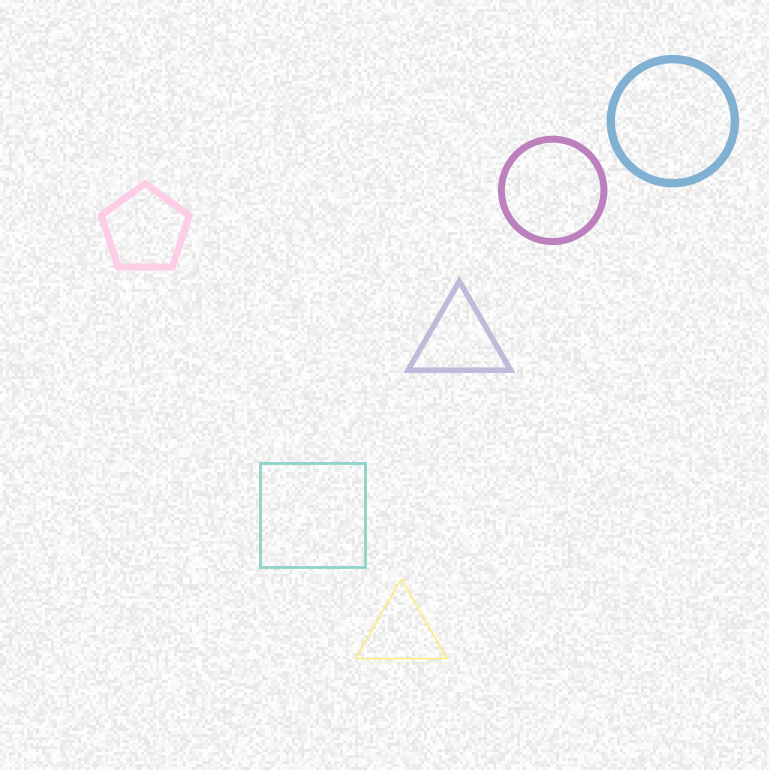[{"shape": "square", "thickness": 1, "radius": 0.34, "center": [0.406, 0.331]}, {"shape": "triangle", "thickness": 2, "radius": 0.38, "center": [0.597, 0.558]}, {"shape": "circle", "thickness": 3, "radius": 0.4, "center": [0.874, 0.843]}, {"shape": "pentagon", "thickness": 2.5, "radius": 0.3, "center": [0.189, 0.702]}, {"shape": "circle", "thickness": 2.5, "radius": 0.33, "center": [0.718, 0.753]}, {"shape": "triangle", "thickness": 0.5, "radius": 0.34, "center": [0.521, 0.179]}]